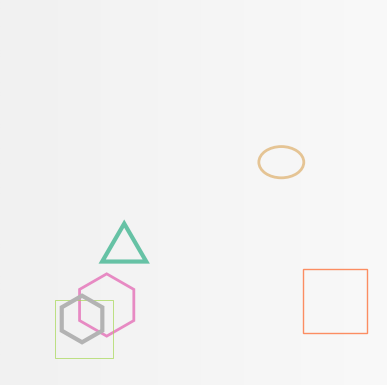[{"shape": "triangle", "thickness": 3, "radius": 0.33, "center": [0.321, 0.354]}, {"shape": "square", "thickness": 1, "radius": 0.41, "center": [0.865, 0.219]}, {"shape": "hexagon", "thickness": 2, "radius": 0.4, "center": [0.275, 0.208]}, {"shape": "square", "thickness": 0.5, "radius": 0.38, "center": [0.217, 0.147]}, {"shape": "oval", "thickness": 2, "radius": 0.29, "center": [0.726, 0.579]}, {"shape": "hexagon", "thickness": 3, "radius": 0.3, "center": [0.212, 0.171]}]